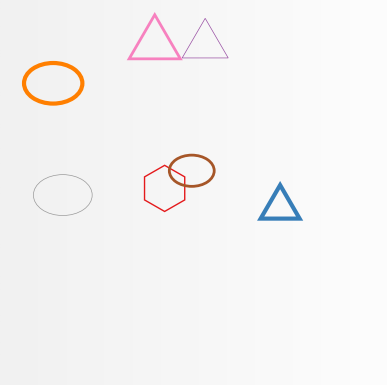[{"shape": "hexagon", "thickness": 1, "radius": 0.3, "center": [0.425, 0.511]}, {"shape": "triangle", "thickness": 3, "radius": 0.29, "center": [0.723, 0.461]}, {"shape": "triangle", "thickness": 0.5, "radius": 0.34, "center": [0.53, 0.884]}, {"shape": "oval", "thickness": 3, "radius": 0.38, "center": [0.137, 0.784]}, {"shape": "oval", "thickness": 2, "radius": 0.29, "center": [0.495, 0.557]}, {"shape": "triangle", "thickness": 2, "radius": 0.38, "center": [0.399, 0.885]}, {"shape": "oval", "thickness": 0.5, "radius": 0.38, "center": [0.162, 0.493]}]